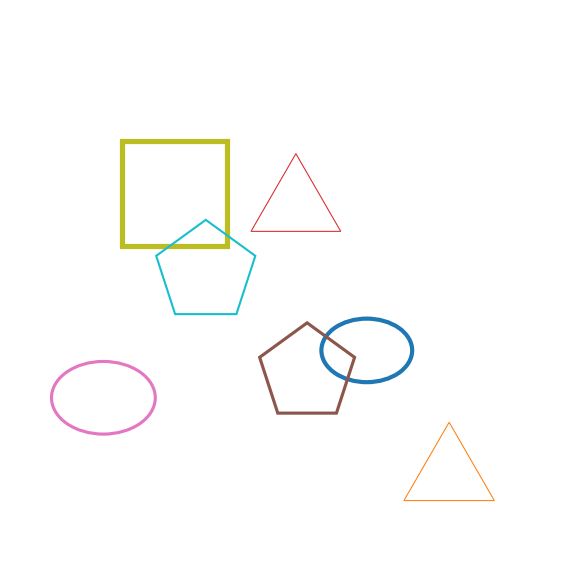[{"shape": "oval", "thickness": 2, "radius": 0.39, "center": [0.635, 0.392]}, {"shape": "triangle", "thickness": 0.5, "radius": 0.45, "center": [0.778, 0.178]}, {"shape": "triangle", "thickness": 0.5, "radius": 0.45, "center": [0.512, 0.643]}, {"shape": "pentagon", "thickness": 1.5, "radius": 0.43, "center": [0.532, 0.354]}, {"shape": "oval", "thickness": 1.5, "radius": 0.45, "center": [0.179, 0.31]}, {"shape": "square", "thickness": 2.5, "radius": 0.46, "center": [0.302, 0.664]}, {"shape": "pentagon", "thickness": 1, "radius": 0.45, "center": [0.356, 0.528]}]